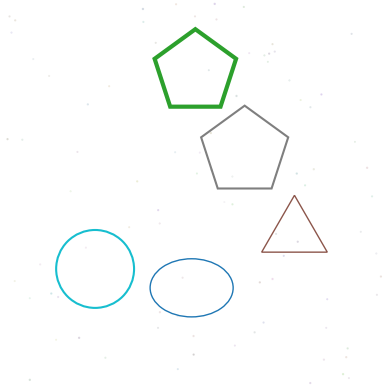[{"shape": "oval", "thickness": 1, "radius": 0.54, "center": [0.498, 0.252]}, {"shape": "pentagon", "thickness": 3, "radius": 0.56, "center": [0.507, 0.813]}, {"shape": "triangle", "thickness": 1, "radius": 0.49, "center": [0.765, 0.394]}, {"shape": "pentagon", "thickness": 1.5, "radius": 0.59, "center": [0.635, 0.607]}, {"shape": "circle", "thickness": 1.5, "radius": 0.51, "center": [0.247, 0.301]}]